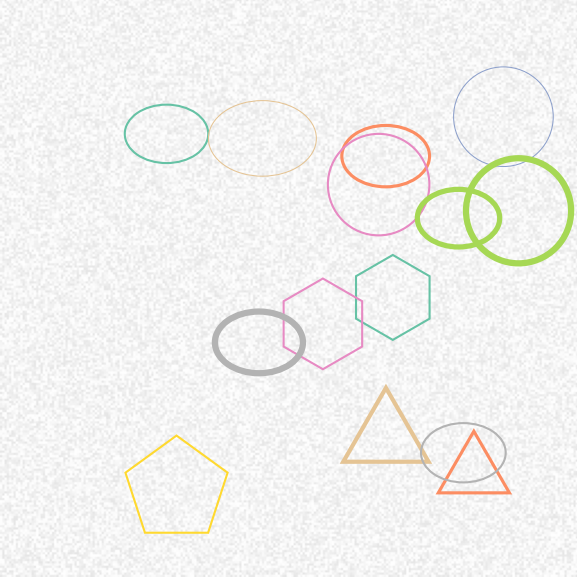[{"shape": "oval", "thickness": 1, "radius": 0.36, "center": [0.288, 0.767]}, {"shape": "hexagon", "thickness": 1, "radius": 0.37, "center": [0.68, 0.484]}, {"shape": "triangle", "thickness": 1.5, "radius": 0.36, "center": [0.821, 0.181]}, {"shape": "oval", "thickness": 1.5, "radius": 0.38, "center": [0.668, 0.729]}, {"shape": "circle", "thickness": 0.5, "radius": 0.43, "center": [0.872, 0.797]}, {"shape": "circle", "thickness": 1, "radius": 0.44, "center": [0.656, 0.679]}, {"shape": "hexagon", "thickness": 1, "radius": 0.39, "center": [0.559, 0.438]}, {"shape": "circle", "thickness": 3, "radius": 0.46, "center": [0.898, 0.634]}, {"shape": "oval", "thickness": 2.5, "radius": 0.36, "center": [0.794, 0.621]}, {"shape": "pentagon", "thickness": 1, "radius": 0.47, "center": [0.306, 0.152]}, {"shape": "triangle", "thickness": 2, "radius": 0.43, "center": [0.668, 0.242]}, {"shape": "oval", "thickness": 0.5, "radius": 0.47, "center": [0.454, 0.759]}, {"shape": "oval", "thickness": 1, "radius": 0.37, "center": [0.802, 0.215]}, {"shape": "oval", "thickness": 3, "radius": 0.38, "center": [0.448, 0.406]}]